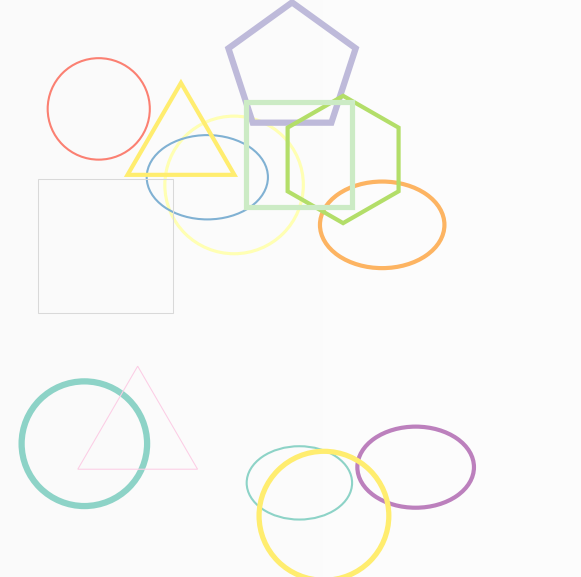[{"shape": "circle", "thickness": 3, "radius": 0.54, "center": [0.145, 0.231]}, {"shape": "oval", "thickness": 1, "radius": 0.45, "center": [0.515, 0.163]}, {"shape": "circle", "thickness": 1.5, "radius": 0.6, "center": [0.403, 0.679]}, {"shape": "pentagon", "thickness": 3, "radius": 0.58, "center": [0.502, 0.88]}, {"shape": "circle", "thickness": 1, "radius": 0.44, "center": [0.17, 0.811]}, {"shape": "oval", "thickness": 1, "radius": 0.52, "center": [0.357, 0.692]}, {"shape": "oval", "thickness": 2, "radius": 0.54, "center": [0.658, 0.61]}, {"shape": "hexagon", "thickness": 2, "radius": 0.55, "center": [0.59, 0.723]}, {"shape": "triangle", "thickness": 0.5, "radius": 0.59, "center": [0.237, 0.246]}, {"shape": "square", "thickness": 0.5, "radius": 0.58, "center": [0.181, 0.573]}, {"shape": "oval", "thickness": 2, "radius": 0.5, "center": [0.715, 0.19]}, {"shape": "square", "thickness": 2.5, "radius": 0.46, "center": [0.514, 0.732]}, {"shape": "triangle", "thickness": 2, "radius": 0.53, "center": [0.311, 0.749]}, {"shape": "circle", "thickness": 2.5, "radius": 0.56, "center": [0.557, 0.106]}]